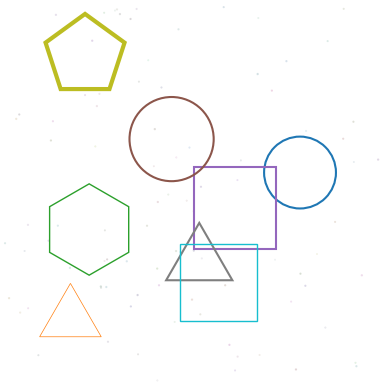[{"shape": "circle", "thickness": 1.5, "radius": 0.47, "center": [0.779, 0.552]}, {"shape": "triangle", "thickness": 0.5, "radius": 0.46, "center": [0.183, 0.171]}, {"shape": "hexagon", "thickness": 1, "radius": 0.59, "center": [0.232, 0.404]}, {"shape": "square", "thickness": 1.5, "radius": 0.53, "center": [0.61, 0.46]}, {"shape": "circle", "thickness": 1.5, "radius": 0.55, "center": [0.446, 0.639]}, {"shape": "triangle", "thickness": 1.5, "radius": 0.5, "center": [0.518, 0.322]}, {"shape": "pentagon", "thickness": 3, "radius": 0.54, "center": [0.221, 0.856]}, {"shape": "square", "thickness": 1, "radius": 0.5, "center": [0.567, 0.267]}]